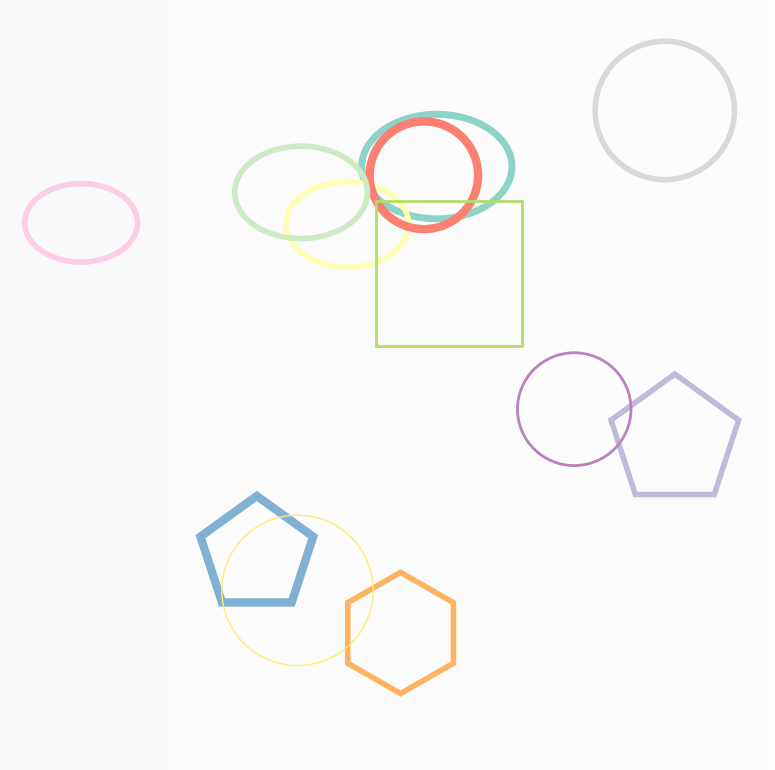[{"shape": "oval", "thickness": 2.5, "radius": 0.48, "center": [0.564, 0.784]}, {"shape": "oval", "thickness": 2, "radius": 0.4, "center": [0.448, 0.708]}, {"shape": "pentagon", "thickness": 2, "radius": 0.43, "center": [0.871, 0.428]}, {"shape": "circle", "thickness": 3, "radius": 0.35, "center": [0.547, 0.772]}, {"shape": "pentagon", "thickness": 3, "radius": 0.38, "center": [0.331, 0.279]}, {"shape": "hexagon", "thickness": 2, "radius": 0.39, "center": [0.517, 0.178]}, {"shape": "square", "thickness": 1, "radius": 0.47, "center": [0.58, 0.644]}, {"shape": "oval", "thickness": 2, "radius": 0.36, "center": [0.105, 0.711]}, {"shape": "circle", "thickness": 2, "radius": 0.45, "center": [0.858, 0.857]}, {"shape": "circle", "thickness": 1, "radius": 0.37, "center": [0.741, 0.469]}, {"shape": "oval", "thickness": 2, "radius": 0.43, "center": [0.388, 0.75]}, {"shape": "circle", "thickness": 0.5, "radius": 0.49, "center": [0.384, 0.233]}]